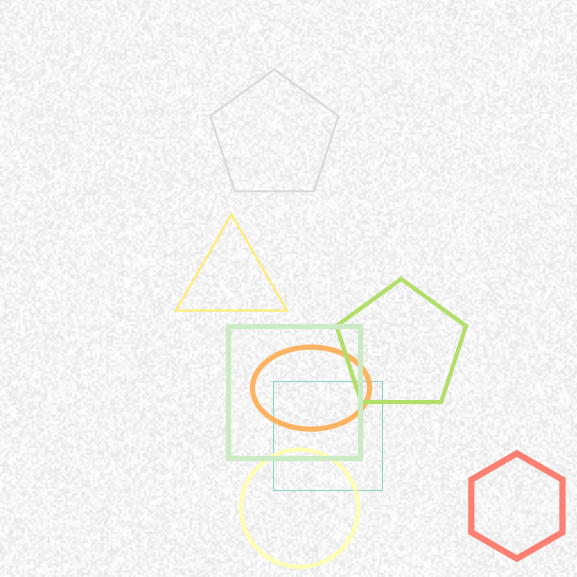[{"shape": "square", "thickness": 0.5, "radius": 0.47, "center": [0.567, 0.246]}, {"shape": "circle", "thickness": 2, "radius": 0.51, "center": [0.519, 0.119]}, {"shape": "hexagon", "thickness": 3, "radius": 0.46, "center": [0.895, 0.123]}, {"shape": "oval", "thickness": 2.5, "radius": 0.51, "center": [0.539, 0.327]}, {"shape": "pentagon", "thickness": 2, "radius": 0.59, "center": [0.695, 0.398]}, {"shape": "pentagon", "thickness": 1, "radius": 0.58, "center": [0.475, 0.762]}, {"shape": "square", "thickness": 2.5, "radius": 0.57, "center": [0.509, 0.321]}, {"shape": "triangle", "thickness": 1, "radius": 0.56, "center": [0.401, 0.517]}]